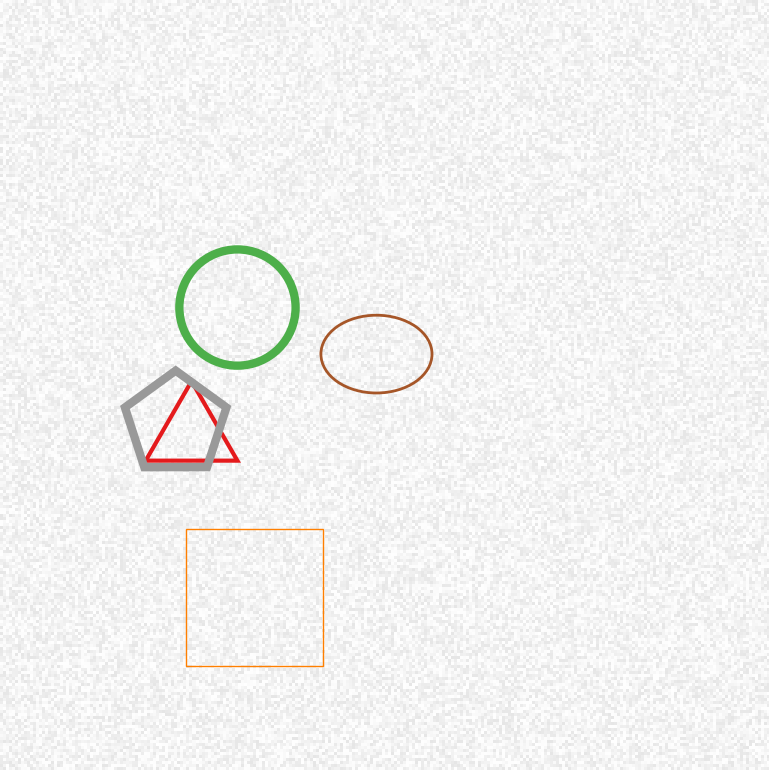[{"shape": "triangle", "thickness": 1.5, "radius": 0.34, "center": [0.249, 0.436]}, {"shape": "circle", "thickness": 3, "radius": 0.38, "center": [0.308, 0.601]}, {"shape": "square", "thickness": 0.5, "radius": 0.45, "center": [0.33, 0.224]}, {"shape": "oval", "thickness": 1, "radius": 0.36, "center": [0.489, 0.54]}, {"shape": "pentagon", "thickness": 3, "radius": 0.35, "center": [0.228, 0.449]}]